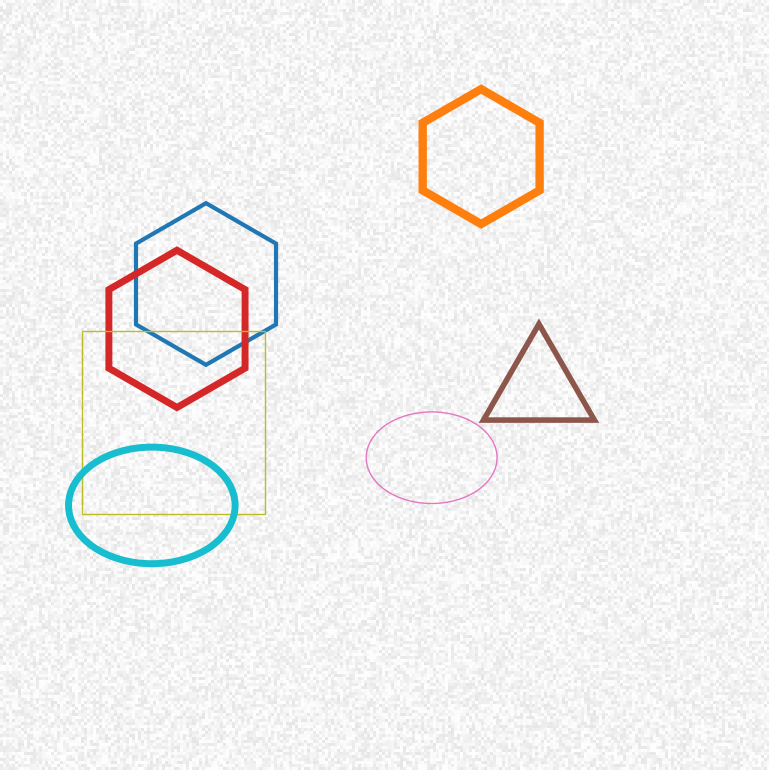[{"shape": "hexagon", "thickness": 1.5, "radius": 0.52, "center": [0.268, 0.631]}, {"shape": "hexagon", "thickness": 3, "radius": 0.44, "center": [0.625, 0.797]}, {"shape": "hexagon", "thickness": 2.5, "radius": 0.51, "center": [0.23, 0.573]}, {"shape": "triangle", "thickness": 2, "radius": 0.42, "center": [0.7, 0.496]}, {"shape": "oval", "thickness": 0.5, "radius": 0.42, "center": [0.561, 0.406]}, {"shape": "square", "thickness": 0.5, "radius": 0.6, "center": [0.225, 0.451]}, {"shape": "oval", "thickness": 2.5, "radius": 0.54, "center": [0.197, 0.344]}]